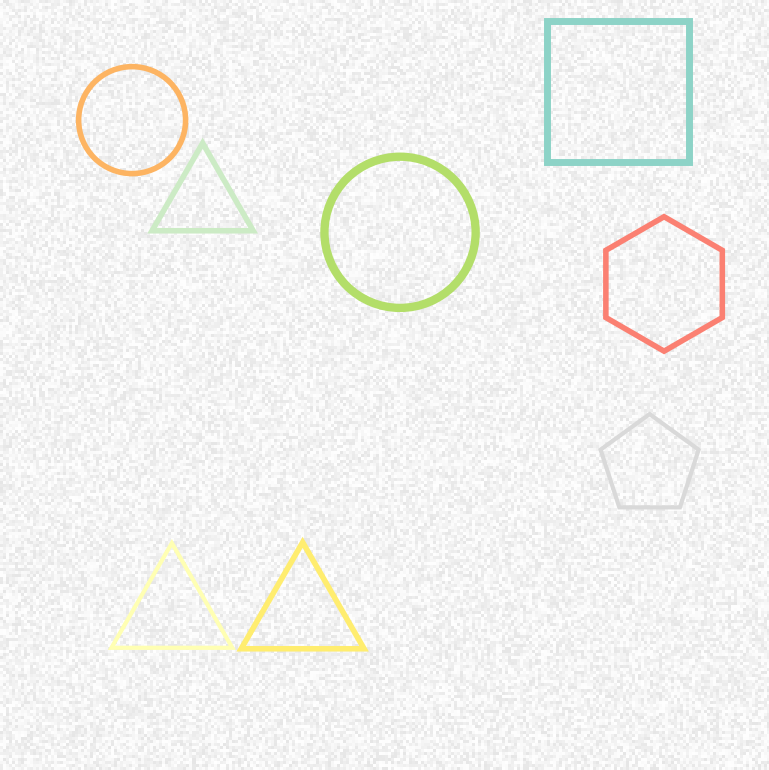[{"shape": "square", "thickness": 2.5, "radius": 0.46, "center": [0.803, 0.881]}, {"shape": "triangle", "thickness": 1.5, "radius": 0.45, "center": [0.223, 0.204]}, {"shape": "hexagon", "thickness": 2, "radius": 0.44, "center": [0.862, 0.631]}, {"shape": "circle", "thickness": 2, "radius": 0.35, "center": [0.172, 0.844]}, {"shape": "circle", "thickness": 3, "radius": 0.49, "center": [0.52, 0.698]}, {"shape": "pentagon", "thickness": 1.5, "radius": 0.33, "center": [0.844, 0.395]}, {"shape": "triangle", "thickness": 2, "radius": 0.38, "center": [0.263, 0.738]}, {"shape": "triangle", "thickness": 2, "radius": 0.46, "center": [0.393, 0.204]}]